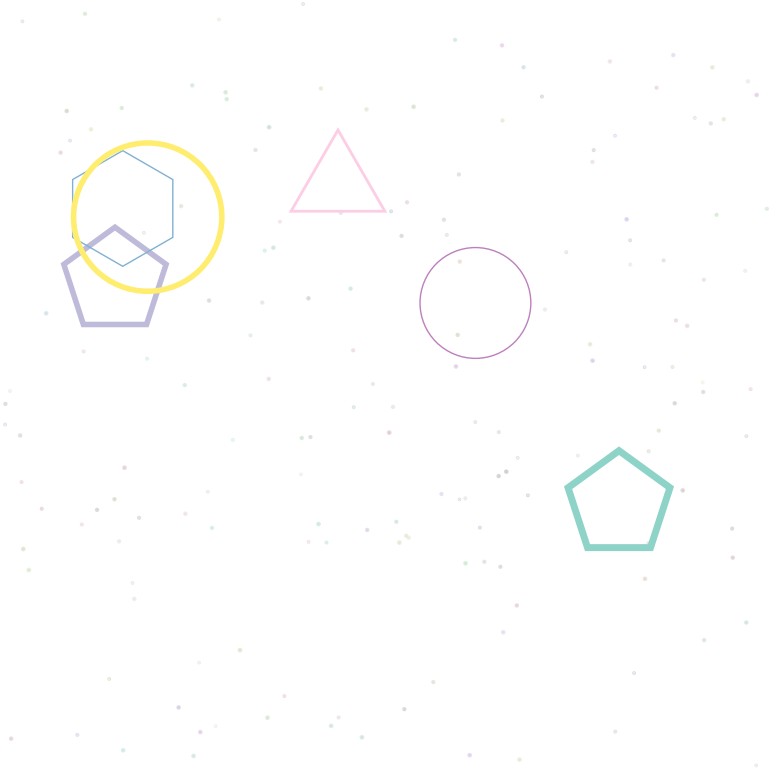[{"shape": "pentagon", "thickness": 2.5, "radius": 0.35, "center": [0.804, 0.345]}, {"shape": "pentagon", "thickness": 2, "radius": 0.35, "center": [0.149, 0.635]}, {"shape": "hexagon", "thickness": 0.5, "radius": 0.38, "center": [0.159, 0.729]}, {"shape": "triangle", "thickness": 1, "radius": 0.35, "center": [0.439, 0.761]}, {"shape": "circle", "thickness": 0.5, "radius": 0.36, "center": [0.617, 0.607]}, {"shape": "circle", "thickness": 2, "radius": 0.48, "center": [0.192, 0.718]}]